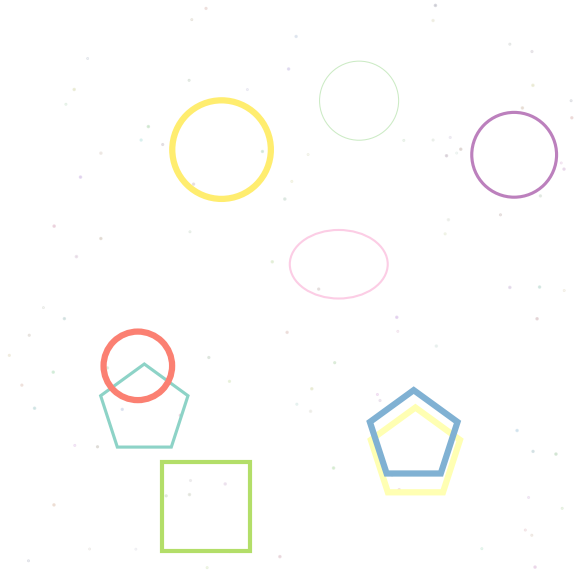[{"shape": "pentagon", "thickness": 1.5, "radius": 0.4, "center": [0.25, 0.289]}, {"shape": "pentagon", "thickness": 3, "radius": 0.41, "center": [0.719, 0.212]}, {"shape": "circle", "thickness": 3, "radius": 0.3, "center": [0.239, 0.366]}, {"shape": "pentagon", "thickness": 3, "radius": 0.4, "center": [0.716, 0.244]}, {"shape": "square", "thickness": 2, "radius": 0.38, "center": [0.357, 0.122]}, {"shape": "oval", "thickness": 1, "radius": 0.42, "center": [0.587, 0.542]}, {"shape": "circle", "thickness": 1.5, "radius": 0.37, "center": [0.89, 0.731]}, {"shape": "circle", "thickness": 0.5, "radius": 0.34, "center": [0.622, 0.825]}, {"shape": "circle", "thickness": 3, "radius": 0.43, "center": [0.384, 0.74]}]